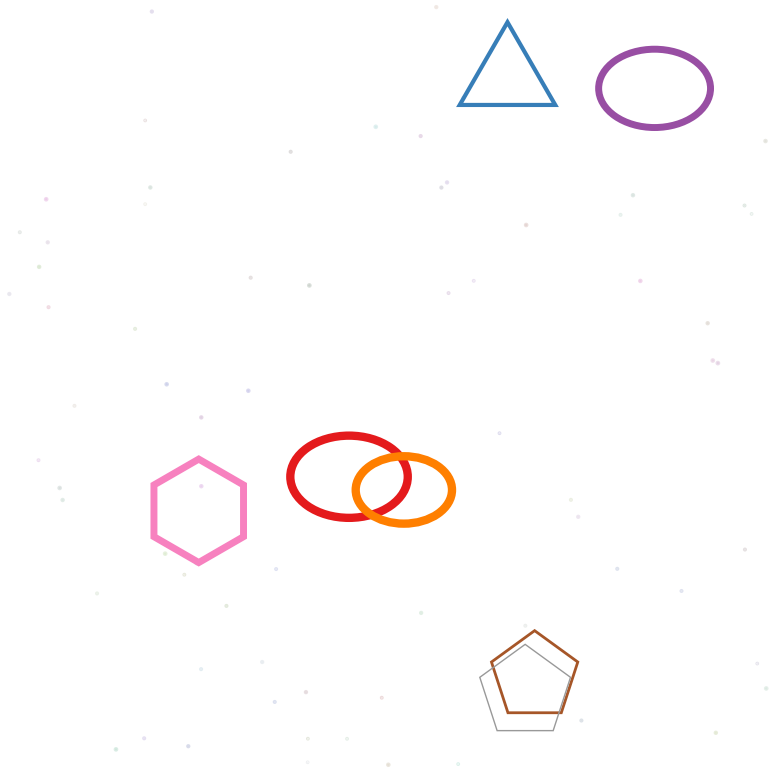[{"shape": "oval", "thickness": 3, "radius": 0.38, "center": [0.453, 0.381]}, {"shape": "triangle", "thickness": 1.5, "radius": 0.36, "center": [0.659, 0.9]}, {"shape": "oval", "thickness": 2.5, "radius": 0.36, "center": [0.85, 0.885]}, {"shape": "oval", "thickness": 3, "radius": 0.31, "center": [0.524, 0.364]}, {"shape": "pentagon", "thickness": 1, "radius": 0.29, "center": [0.694, 0.122]}, {"shape": "hexagon", "thickness": 2.5, "radius": 0.34, "center": [0.258, 0.337]}, {"shape": "pentagon", "thickness": 0.5, "radius": 0.31, "center": [0.682, 0.101]}]